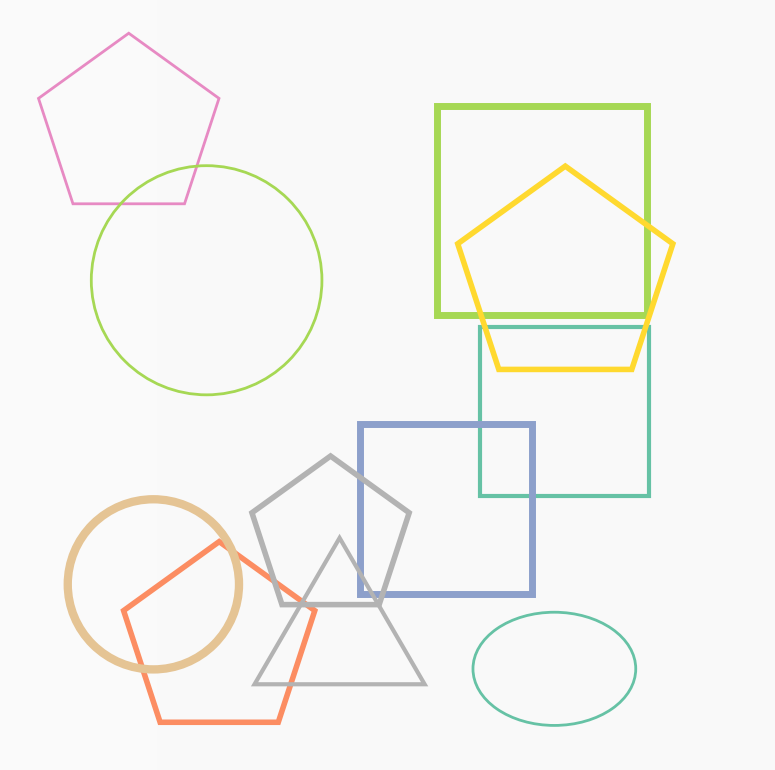[{"shape": "square", "thickness": 1.5, "radius": 0.55, "center": [0.728, 0.466]}, {"shape": "oval", "thickness": 1, "radius": 0.53, "center": [0.715, 0.131]}, {"shape": "pentagon", "thickness": 2, "radius": 0.65, "center": [0.283, 0.167]}, {"shape": "square", "thickness": 2.5, "radius": 0.55, "center": [0.576, 0.339]}, {"shape": "pentagon", "thickness": 1, "radius": 0.61, "center": [0.166, 0.834]}, {"shape": "circle", "thickness": 1, "radius": 0.74, "center": [0.267, 0.636]}, {"shape": "square", "thickness": 2.5, "radius": 0.68, "center": [0.7, 0.727]}, {"shape": "pentagon", "thickness": 2, "radius": 0.73, "center": [0.729, 0.638]}, {"shape": "circle", "thickness": 3, "radius": 0.55, "center": [0.198, 0.241]}, {"shape": "pentagon", "thickness": 2, "radius": 0.53, "center": [0.427, 0.301]}, {"shape": "triangle", "thickness": 1.5, "radius": 0.63, "center": [0.438, 0.175]}]